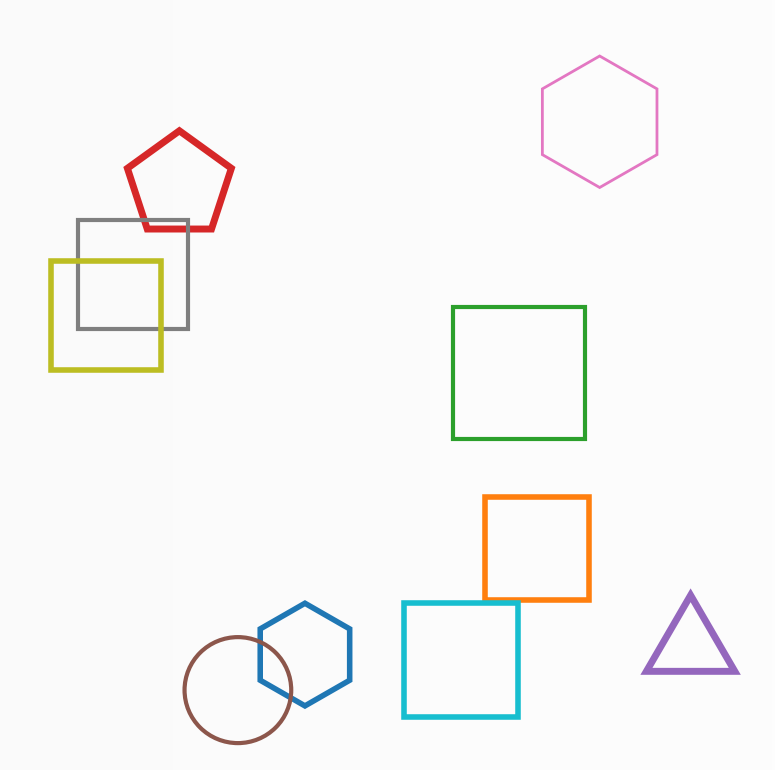[{"shape": "hexagon", "thickness": 2, "radius": 0.33, "center": [0.393, 0.15]}, {"shape": "square", "thickness": 2, "radius": 0.34, "center": [0.693, 0.287]}, {"shape": "square", "thickness": 1.5, "radius": 0.43, "center": [0.669, 0.516]}, {"shape": "pentagon", "thickness": 2.5, "radius": 0.35, "center": [0.231, 0.76]}, {"shape": "triangle", "thickness": 2.5, "radius": 0.33, "center": [0.891, 0.161]}, {"shape": "circle", "thickness": 1.5, "radius": 0.34, "center": [0.307, 0.104]}, {"shape": "hexagon", "thickness": 1, "radius": 0.43, "center": [0.774, 0.842]}, {"shape": "square", "thickness": 1.5, "radius": 0.35, "center": [0.172, 0.644]}, {"shape": "square", "thickness": 2, "radius": 0.35, "center": [0.137, 0.59]}, {"shape": "square", "thickness": 2, "radius": 0.37, "center": [0.595, 0.143]}]